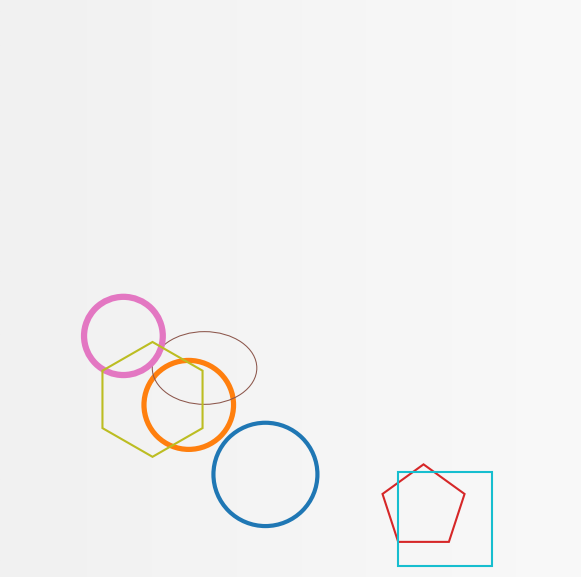[{"shape": "circle", "thickness": 2, "radius": 0.45, "center": [0.457, 0.178]}, {"shape": "circle", "thickness": 2.5, "radius": 0.39, "center": [0.325, 0.298]}, {"shape": "pentagon", "thickness": 1, "radius": 0.37, "center": [0.729, 0.121]}, {"shape": "oval", "thickness": 0.5, "radius": 0.45, "center": [0.352, 0.362]}, {"shape": "circle", "thickness": 3, "radius": 0.34, "center": [0.212, 0.417]}, {"shape": "hexagon", "thickness": 1, "radius": 0.5, "center": [0.262, 0.308]}, {"shape": "square", "thickness": 1, "radius": 0.4, "center": [0.766, 0.101]}]